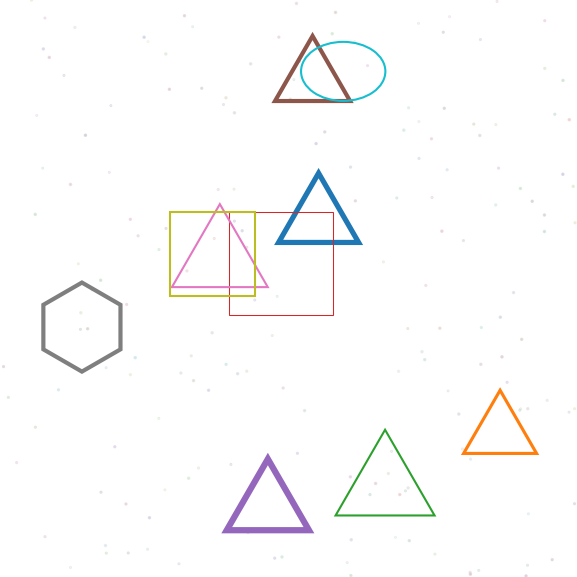[{"shape": "triangle", "thickness": 2.5, "radius": 0.4, "center": [0.552, 0.619]}, {"shape": "triangle", "thickness": 1.5, "radius": 0.36, "center": [0.866, 0.25]}, {"shape": "triangle", "thickness": 1, "radius": 0.49, "center": [0.667, 0.156]}, {"shape": "square", "thickness": 0.5, "radius": 0.45, "center": [0.487, 0.543]}, {"shape": "triangle", "thickness": 3, "radius": 0.41, "center": [0.464, 0.122]}, {"shape": "triangle", "thickness": 2, "radius": 0.38, "center": [0.541, 0.862]}, {"shape": "triangle", "thickness": 1, "radius": 0.48, "center": [0.381, 0.55]}, {"shape": "hexagon", "thickness": 2, "radius": 0.39, "center": [0.142, 0.433]}, {"shape": "square", "thickness": 1, "radius": 0.37, "center": [0.368, 0.559]}, {"shape": "oval", "thickness": 1, "radius": 0.37, "center": [0.594, 0.876]}]